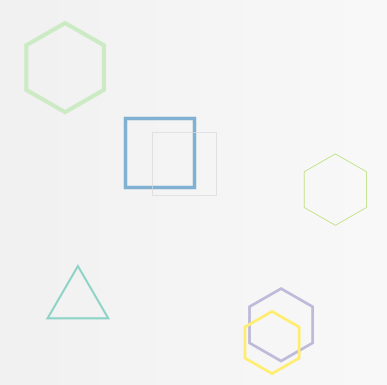[{"shape": "triangle", "thickness": 1.5, "radius": 0.45, "center": [0.201, 0.218]}, {"shape": "hexagon", "thickness": 2, "radius": 0.47, "center": [0.725, 0.156]}, {"shape": "square", "thickness": 2.5, "radius": 0.45, "center": [0.411, 0.603]}, {"shape": "hexagon", "thickness": 0.5, "radius": 0.46, "center": [0.865, 0.507]}, {"shape": "square", "thickness": 0.5, "radius": 0.41, "center": [0.475, 0.575]}, {"shape": "hexagon", "thickness": 3, "radius": 0.58, "center": [0.168, 0.824]}, {"shape": "hexagon", "thickness": 2, "radius": 0.4, "center": [0.702, 0.11]}]